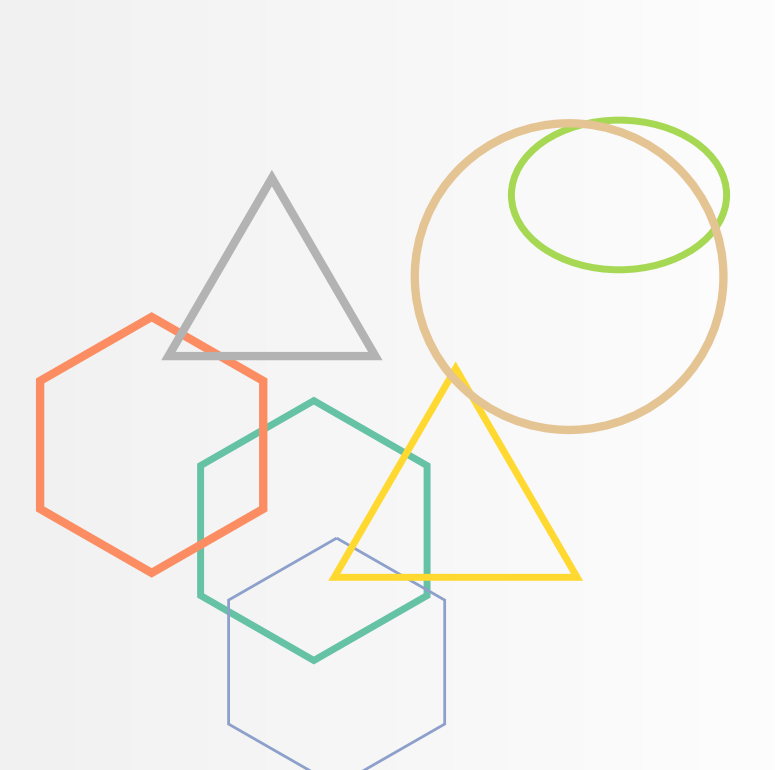[{"shape": "hexagon", "thickness": 2.5, "radius": 0.84, "center": [0.405, 0.311]}, {"shape": "hexagon", "thickness": 3, "radius": 0.83, "center": [0.196, 0.422]}, {"shape": "hexagon", "thickness": 1, "radius": 0.8, "center": [0.434, 0.14]}, {"shape": "oval", "thickness": 2.5, "radius": 0.69, "center": [0.799, 0.747]}, {"shape": "triangle", "thickness": 2.5, "radius": 0.9, "center": [0.588, 0.341]}, {"shape": "circle", "thickness": 3, "radius": 1.0, "center": [0.734, 0.641]}, {"shape": "triangle", "thickness": 3, "radius": 0.77, "center": [0.351, 0.615]}]